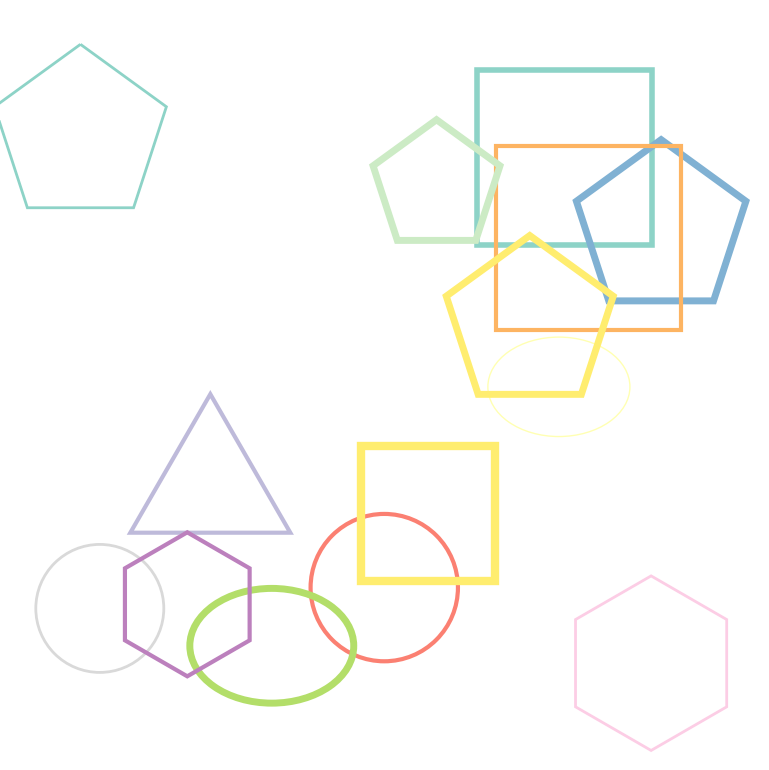[{"shape": "pentagon", "thickness": 1, "radius": 0.59, "center": [0.105, 0.825]}, {"shape": "square", "thickness": 2, "radius": 0.57, "center": [0.733, 0.796]}, {"shape": "oval", "thickness": 0.5, "radius": 0.46, "center": [0.726, 0.498]}, {"shape": "triangle", "thickness": 1.5, "radius": 0.6, "center": [0.273, 0.368]}, {"shape": "circle", "thickness": 1.5, "radius": 0.48, "center": [0.499, 0.237]}, {"shape": "pentagon", "thickness": 2.5, "radius": 0.58, "center": [0.859, 0.703]}, {"shape": "square", "thickness": 1.5, "radius": 0.6, "center": [0.764, 0.691]}, {"shape": "oval", "thickness": 2.5, "radius": 0.53, "center": [0.353, 0.161]}, {"shape": "hexagon", "thickness": 1, "radius": 0.57, "center": [0.846, 0.139]}, {"shape": "circle", "thickness": 1, "radius": 0.42, "center": [0.13, 0.21]}, {"shape": "hexagon", "thickness": 1.5, "radius": 0.47, "center": [0.243, 0.215]}, {"shape": "pentagon", "thickness": 2.5, "radius": 0.43, "center": [0.567, 0.758]}, {"shape": "pentagon", "thickness": 2.5, "radius": 0.57, "center": [0.688, 0.58]}, {"shape": "square", "thickness": 3, "radius": 0.44, "center": [0.556, 0.333]}]